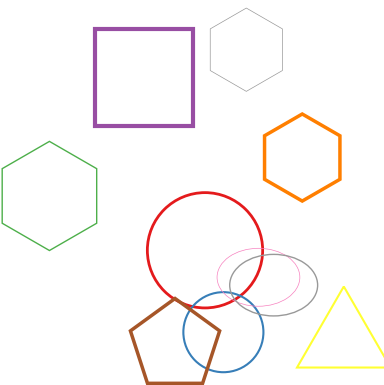[{"shape": "circle", "thickness": 2, "radius": 0.75, "center": [0.532, 0.35]}, {"shape": "circle", "thickness": 1.5, "radius": 0.52, "center": [0.58, 0.137]}, {"shape": "hexagon", "thickness": 1, "radius": 0.71, "center": [0.128, 0.491]}, {"shape": "square", "thickness": 3, "radius": 0.63, "center": [0.374, 0.799]}, {"shape": "hexagon", "thickness": 2.5, "radius": 0.57, "center": [0.785, 0.591]}, {"shape": "triangle", "thickness": 1.5, "radius": 0.7, "center": [0.893, 0.116]}, {"shape": "pentagon", "thickness": 2.5, "radius": 0.61, "center": [0.455, 0.103]}, {"shape": "oval", "thickness": 0.5, "radius": 0.54, "center": [0.671, 0.28]}, {"shape": "hexagon", "thickness": 0.5, "radius": 0.54, "center": [0.64, 0.871]}, {"shape": "oval", "thickness": 1, "radius": 0.57, "center": [0.711, 0.259]}]